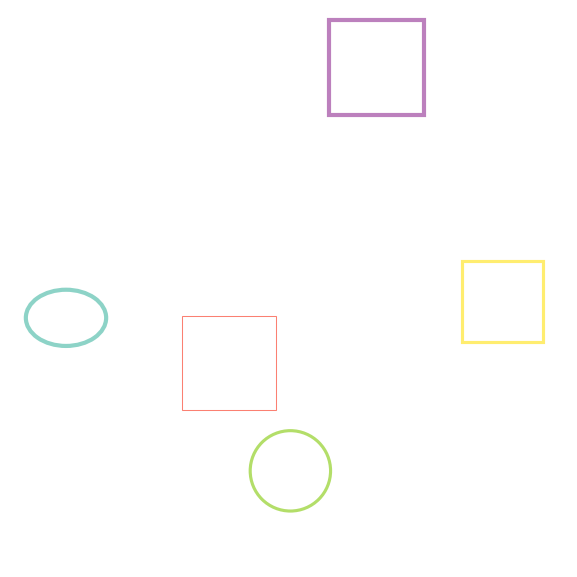[{"shape": "oval", "thickness": 2, "radius": 0.35, "center": [0.114, 0.449]}, {"shape": "square", "thickness": 0.5, "radius": 0.4, "center": [0.396, 0.371]}, {"shape": "circle", "thickness": 1.5, "radius": 0.35, "center": [0.503, 0.184]}, {"shape": "square", "thickness": 2, "radius": 0.41, "center": [0.652, 0.882]}, {"shape": "square", "thickness": 1.5, "radius": 0.35, "center": [0.87, 0.477]}]